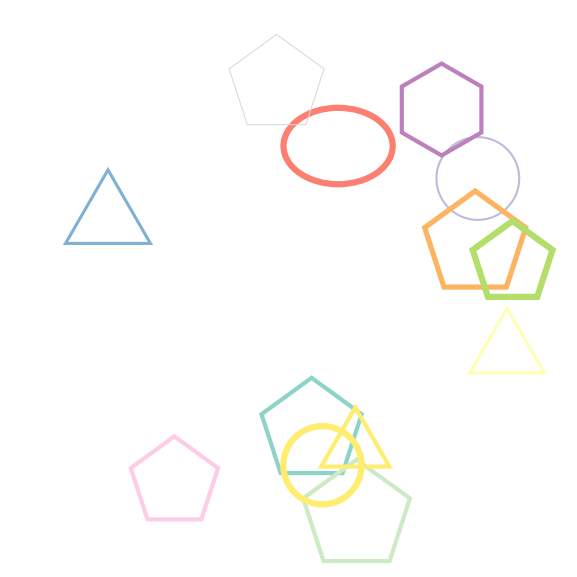[{"shape": "pentagon", "thickness": 2, "radius": 0.46, "center": [0.54, 0.254]}, {"shape": "triangle", "thickness": 1.5, "radius": 0.37, "center": [0.878, 0.391]}, {"shape": "circle", "thickness": 1, "radius": 0.36, "center": [0.827, 0.69]}, {"shape": "oval", "thickness": 3, "radius": 0.47, "center": [0.585, 0.746]}, {"shape": "triangle", "thickness": 1.5, "radius": 0.42, "center": [0.187, 0.62]}, {"shape": "pentagon", "thickness": 2.5, "radius": 0.46, "center": [0.823, 0.576]}, {"shape": "pentagon", "thickness": 3, "radius": 0.36, "center": [0.888, 0.544]}, {"shape": "pentagon", "thickness": 2, "radius": 0.4, "center": [0.302, 0.164]}, {"shape": "pentagon", "thickness": 0.5, "radius": 0.43, "center": [0.479, 0.853]}, {"shape": "hexagon", "thickness": 2, "radius": 0.4, "center": [0.765, 0.81]}, {"shape": "pentagon", "thickness": 2, "radius": 0.49, "center": [0.617, 0.106]}, {"shape": "circle", "thickness": 3, "radius": 0.34, "center": [0.558, 0.194]}, {"shape": "triangle", "thickness": 2, "radius": 0.34, "center": [0.615, 0.225]}]